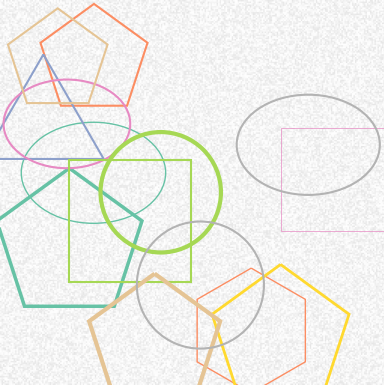[{"shape": "pentagon", "thickness": 2.5, "radius": 0.99, "center": [0.18, 0.365]}, {"shape": "oval", "thickness": 1, "radius": 0.94, "center": [0.243, 0.551]}, {"shape": "pentagon", "thickness": 1.5, "radius": 0.73, "center": [0.244, 0.844]}, {"shape": "hexagon", "thickness": 1, "radius": 0.81, "center": [0.653, 0.141]}, {"shape": "triangle", "thickness": 1.5, "radius": 0.9, "center": [0.113, 0.678]}, {"shape": "oval", "thickness": 1.5, "radius": 0.82, "center": [0.174, 0.678]}, {"shape": "square", "thickness": 0.5, "radius": 0.67, "center": [0.864, 0.534]}, {"shape": "square", "thickness": 1.5, "radius": 0.79, "center": [0.338, 0.426]}, {"shape": "circle", "thickness": 3, "radius": 0.78, "center": [0.417, 0.501]}, {"shape": "pentagon", "thickness": 2, "radius": 0.94, "center": [0.729, 0.126]}, {"shape": "pentagon", "thickness": 3, "radius": 0.89, "center": [0.402, 0.11]}, {"shape": "pentagon", "thickness": 1.5, "radius": 0.68, "center": [0.15, 0.842]}, {"shape": "oval", "thickness": 1.5, "radius": 0.93, "center": [0.801, 0.624]}, {"shape": "circle", "thickness": 1.5, "radius": 0.83, "center": [0.52, 0.26]}]